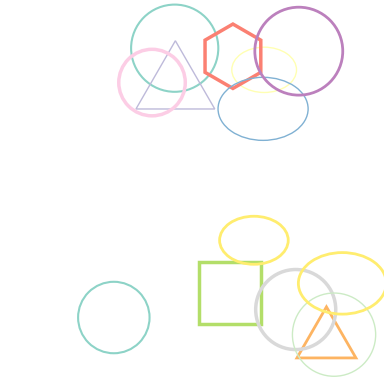[{"shape": "circle", "thickness": 1.5, "radius": 0.46, "center": [0.296, 0.175]}, {"shape": "circle", "thickness": 1.5, "radius": 0.57, "center": [0.454, 0.875]}, {"shape": "oval", "thickness": 1, "radius": 0.42, "center": [0.686, 0.819]}, {"shape": "triangle", "thickness": 1, "radius": 0.59, "center": [0.456, 0.776]}, {"shape": "hexagon", "thickness": 2.5, "radius": 0.42, "center": [0.605, 0.854]}, {"shape": "oval", "thickness": 1, "radius": 0.58, "center": [0.683, 0.717]}, {"shape": "triangle", "thickness": 2, "radius": 0.44, "center": [0.848, 0.115]}, {"shape": "square", "thickness": 2.5, "radius": 0.4, "center": [0.597, 0.239]}, {"shape": "circle", "thickness": 2.5, "radius": 0.43, "center": [0.395, 0.786]}, {"shape": "circle", "thickness": 2.5, "radius": 0.52, "center": [0.768, 0.196]}, {"shape": "circle", "thickness": 2, "radius": 0.57, "center": [0.776, 0.867]}, {"shape": "circle", "thickness": 1, "radius": 0.54, "center": [0.868, 0.131]}, {"shape": "oval", "thickness": 2, "radius": 0.57, "center": [0.889, 0.264]}, {"shape": "oval", "thickness": 2, "radius": 0.45, "center": [0.66, 0.376]}]